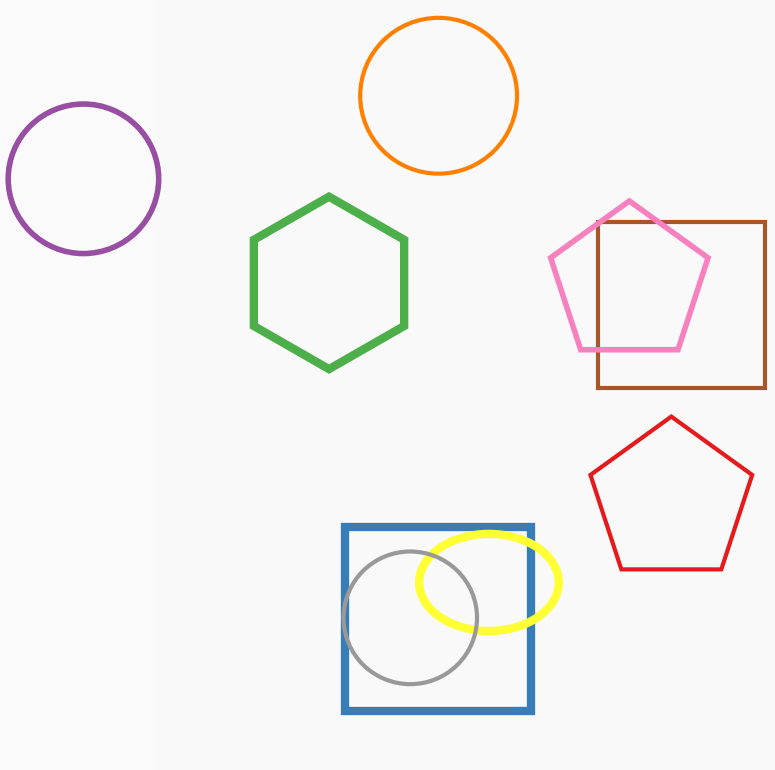[{"shape": "pentagon", "thickness": 1.5, "radius": 0.55, "center": [0.866, 0.349]}, {"shape": "square", "thickness": 3, "radius": 0.6, "center": [0.565, 0.196]}, {"shape": "hexagon", "thickness": 3, "radius": 0.56, "center": [0.425, 0.633]}, {"shape": "circle", "thickness": 2, "radius": 0.49, "center": [0.108, 0.768]}, {"shape": "circle", "thickness": 1.5, "radius": 0.51, "center": [0.566, 0.876]}, {"shape": "oval", "thickness": 3, "radius": 0.45, "center": [0.631, 0.244]}, {"shape": "square", "thickness": 1.5, "radius": 0.54, "center": [0.88, 0.604]}, {"shape": "pentagon", "thickness": 2, "radius": 0.53, "center": [0.812, 0.632]}, {"shape": "circle", "thickness": 1.5, "radius": 0.43, "center": [0.529, 0.198]}]